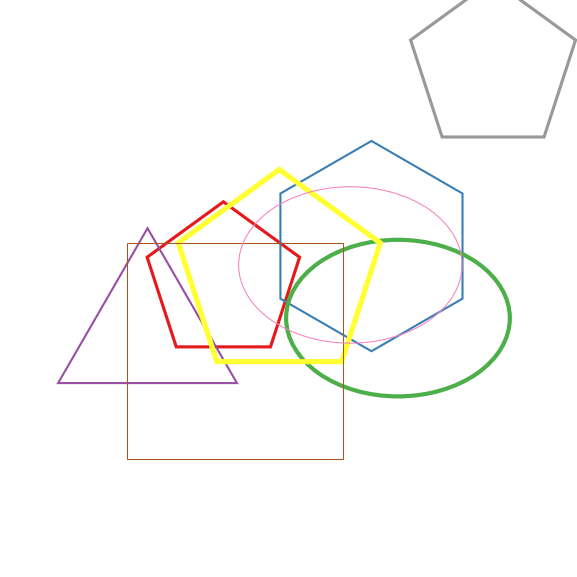[{"shape": "pentagon", "thickness": 1.5, "radius": 0.69, "center": [0.387, 0.511]}, {"shape": "hexagon", "thickness": 1, "radius": 0.91, "center": [0.643, 0.573]}, {"shape": "oval", "thickness": 2, "radius": 0.97, "center": [0.689, 0.448]}, {"shape": "triangle", "thickness": 1, "radius": 0.89, "center": [0.255, 0.425]}, {"shape": "pentagon", "thickness": 2.5, "radius": 0.92, "center": [0.484, 0.522]}, {"shape": "square", "thickness": 0.5, "radius": 0.94, "center": [0.407, 0.391]}, {"shape": "oval", "thickness": 0.5, "radius": 0.97, "center": [0.607, 0.54]}, {"shape": "pentagon", "thickness": 1.5, "radius": 0.75, "center": [0.854, 0.883]}]